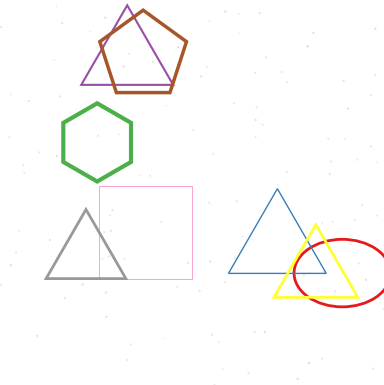[{"shape": "oval", "thickness": 2, "radius": 0.63, "center": [0.889, 0.291]}, {"shape": "triangle", "thickness": 1, "radius": 0.73, "center": [0.72, 0.363]}, {"shape": "hexagon", "thickness": 3, "radius": 0.51, "center": [0.252, 0.63]}, {"shape": "triangle", "thickness": 1.5, "radius": 0.69, "center": [0.33, 0.848]}, {"shape": "triangle", "thickness": 2, "radius": 0.63, "center": [0.82, 0.291]}, {"shape": "pentagon", "thickness": 2.5, "radius": 0.59, "center": [0.372, 0.855]}, {"shape": "square", "thickness": 0.5, "radius": 0.6, "center": [0.378, 0.397]}, {"shape": "triangle", "thickness": 2, "radius": 0.6, "center": [0.223, 0.336]}]